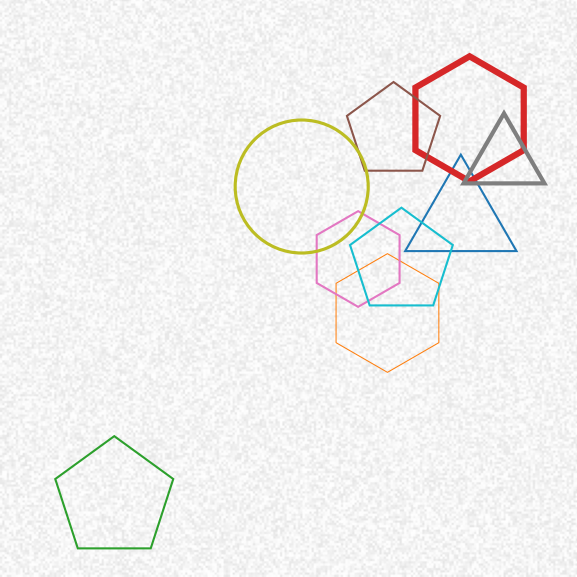[{"shape": "triangle", "thickness": 1, "radius": 0.56, "center": [0.798, 0.62]}, {"shape": "hexagon", "thickness": 0.5, "radius": 0.51, "center": [0.671, 0.457]}, {"shape": "pentagon", "thickness": 1, "radius": 0.54, "center": [0.198, 0.136]}, {"shape": "hexagon", "thickness": 3, "radius": 0.54, "center": [0.813, 0.793]}, {"shape": "pentagon", "thickness": 1, "radius": 0.42, "center": [0.681, 0.772]}, {"shape": "hexagon", "thickness": 1, "radius": 0.41, "center": [0.62, 0.551]}, {"shape": "triangle", "thickness": 2, "radius": 0.4, "center": [0.873, 0.722]}, {"shape": "circle", "thickness": 1.5, "radius": 0.58, "center": [0.522, 0.676]}, {"shape": "pentagon", "thickness": 1, "radius": 0.47, "center": [0.695, 0.546]}]